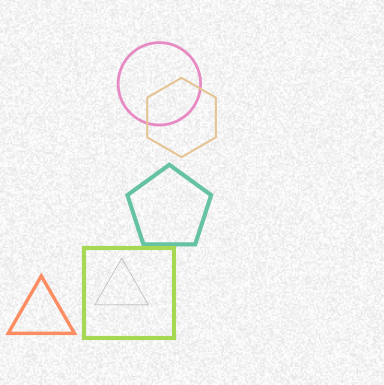[{"shape": "pentagon", "thickness": 3, "radius": 0.57, "center": [0.44, 0.458]}, {"shape": "triangle", "thickness": 2.5, "radius": 0.5, "center": [0.107, 0.184]}, {"shape": "circle", "thickness": 2, "radius": 0.54, "center": [0.414, 0.782]}, {"shape": "square", "thickness": 3, "radius": 0.58, "center": [0.335, 0.24]}, {"shape": "hexagon", "thickness": 1.5, "radius": 0.52, "center": [0.472, 0.695]}, {"shape": "triangle", "thickness": 0.5, "radius": 0.4, "center": [0.316, 0.248]}]